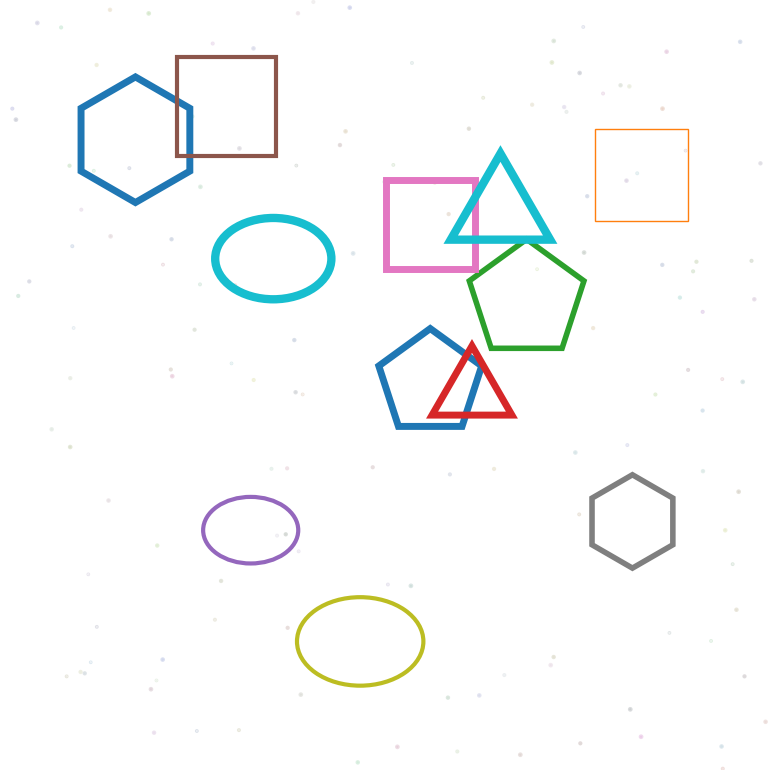[{"shape": "pentagon", "thickness": 2.5, "radius": 0.35, "center": [0.559, 0.503]}, {"shape": "hexagon", "thickness": 2.5, "radius": 0.41, "center": [0.176, 0.819]}, {"shape": "square", "thickness": 0.5, "radius": 0.3, "center": [0.833, 0.773]}, {"shape": "pentagon", "thickness": 2, "radius": 0.39, "center": [0.684, 0.611]}, {"shape": "triangle", "thickness": 2.5, "radius": 0.3, "center": [0.613, 0.491]}, {"shape": "oval", "thickness": 1.5, "radius": 0.31, "center": [0.326, 0.311]}, {"shape": "square", "thickness": 1.5, "radius": 0.32, "center": [0.294, 0.861]}, {"shape": "square", "thickness": 2.5, "radius": 0.29, "center": [0.559, 0.708]}, {"shape": "hexagon", "thickness": 2, "radius": 0.3, "center": [0.821, 0.323]}, {"shape": "oval", "thickness": 1.5, "radius": 0.41, "center": [0.468, 0.167]}, {"shape": "triangle", "thickness": 3, "radius": 0.37, "center": [0.65, 0.726]}, {"shape": "oval", "thickness": 3, "radius": 0.38, "center": [0.355, 0.664]}]